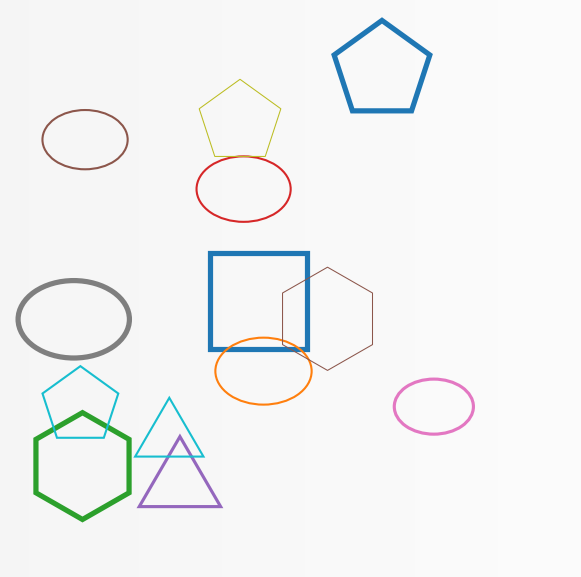[{"shape": "pentagon", "thickness": 2.5, "radius": 0.43, "center": [0.657, 0.877]}, {"shape": "square", "thickness": 2.5, "radius": 0.41, "center": [0.445, 0.478]}, {"shape": "oval", "thickness": 1, "radius": 0.41, "center": [0.453, 0.356]}, {"shape": "hexagon", "thickness": 2.5, "radius": 0.46, "center": [0.142, 0.192]}, {"shape": "oval", "thickness": 1, "radius": 0.4, "center": [0.419, 0.672]}, {"shape": "triangle", "thickness": 1.5, "radius": 0.4, "center": [0.31, 0.162]}, {"shape": "hexagon", "thickness": 0.5, "radius": 0.45, "center": [0.563, 0.447]}, {"shape": "oval", "thickness": 1, "radius": 0.37, "center": [0.146, 0.757]}, {"shape": "oval", "thickness": 1.5, "radius": 0.34, "center": [0.746, 0.295]}, {"shape": "oval", "thickness": 2.5, "radius": 0.48, "center": [0.127, 0.446]}, {"shape": "pentagon", "thickness": 0.5, "radius": 0.37, "center": [0.413, 0.788]}, {"shape": "triangle", "thickness": 1, "radius": 0.34, "center": [0.291, 0.242]}, {"shape": "pentagon", "thickness": 1, "radius": 0.34, "center": [0.138, 0.297]}]